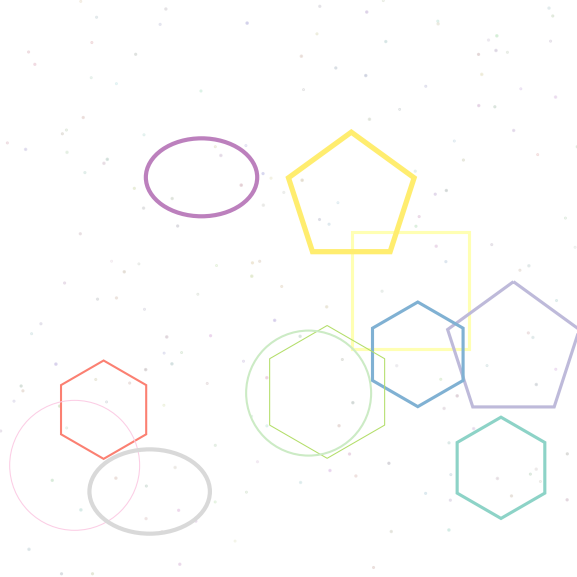[{"shape": "hexagon", "thickness": 1.5, "radius": 0.44, "center": [0.868, 0.189]}, {"shape": "square", "thickness": 1.5, "radius": 0.51, "center": [0.711, 0.496]}, {"shape": "pentagon", "thickness": 1.5, "radius": 0.6, "center": [0.889, 0.391]}, {"shape": "hexagon", "thickness": 1, "radius": 0.43, "center": [0.179, 0.29]}, {"shape": "hexagon", "thickness": 1.5, "radius": 0.45, "center": [0.723, 0.386]}, {"shape": "hexagon", "thickness": 0.5, "radius": 0.57, "center": [0.567, 0.32]}, {"shape": "circle", "thickness": 0.5, "radius": 0.56, "center": [0.129, 0.193]}, {"shape": "oval", "thickness": 2, "radius": 0.52, "center": [0.259, 0.148]}, {"shape": "oval", "thickness": 2, "radius": 0.48, "center": [0.349, 0.692]}, {"shape": "circle", "thickness": 1, "radius": 0.54, "center": [0.534, 0.318]}, {"shape": "pentagon", "thickness": 2.5, "radius": 0.57, "center": [0.608, 0.656]}]